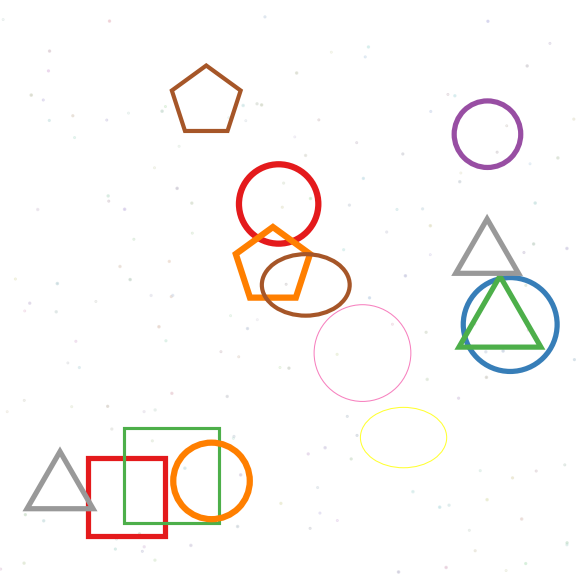[{"shape": "square", "thickness": 2.5, "radius": 0.34, "center": [0.219, 0.138]}, {"shape": "circle", "thickness": 3, "radius": 0.34, "center": [0.483, 0.646]}, {"shape": "circle", "thickness": 2.5, "radius": 0.41, "center": [0.883, 0.437]}, {"shape": "square", "thickness": 1.5, "radius": 0.41, "center": [0.296, 0.176]}, {"shape": "triangle", "thickness": 2.5, "radius": 0.41, "center": [0.866, 0.439]}, {"shape": "circle", "thickness": 2.5, "radius": 0.29, "center": [0.844, 0.767]}, {"shape": "pentagon", "thickness": 3, "radius": 0.34, "center": [0.473, 0.538]}, {"shape": "circle", "thickness": 3, "radius": 0.33, "center": [0.366, 0.166]}, {"shape": "oval", "thickness": 0.5, "radius": 0.37, "center": [0.699, 0.241]}, {"shape": "oval", "thickness": 2, "radius": 0.38, "center": [0.529, 0.506]}, {"shape": "pentagon", "thickness": 2, "radius": 0.31, "center": [0.357, 0.823]}, {"shape": "circle", "thickness": 0.5, "radius": 0.42, "center": [0.628, 0.388]}, {"shape": "triangle", "thickness": 2.5, "radius": 0.33, "center": [0.104, 0.151]}, {"shape": "triangle", "thickness": 2.5, "radius": 0.31, "center": [0.843, 0.557]}]